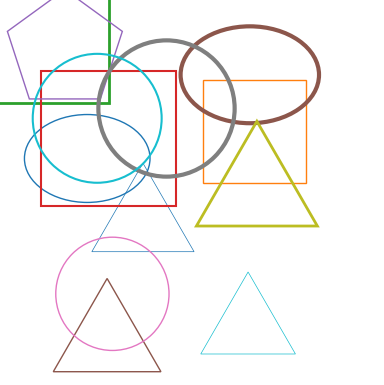[{"shape": "triangle", "thickness": 0.5, "radius": 0.77, "center": [0.371, 0.423]}, {"shape": "oval", "thickness": 1, "radius": 0.82, "center": [0.227, 0.588]}, {"shape": "square", "thickness": 1, "radius": 0.67, "center": [0.661, 0.659]}, {"shape": "square", "thickness": 2, "radius": 0.81, "center": [0.122, 0.894]}, {"shape": "square", "thickness": 1.5, "radius": 0.88, "center": [0.281, 0.64]}, {"shape": "pentagon", "thickness": 1, "radius": 0.78, "center": [0.168, 0.87]}, {"shape": "oval", "thickness": 3, "radius": 0.9, "center": [0.649, 0.806]}, {"shape": "triangle", "thickness": 1, "radius": 0.81, "center": [0.278, 0.115]}, {"shape": "circle", "thickness": 1, "radius": 0.74, "center": [0.292, 0.237]}, {"shape": "circle", "thickness": 3, "radius": 0.88, "center": [0.432, 0.718]}, {"shape": "triangle", "thickness": 2, "radius": 0.91, "center": [0.667, 0.504]}, {"shape": "triangle", "thickness": 0.5, "radius": 0.71, "center": [0.644, 0.152]}, {"shape": "circle", "thickness": 1.5, "radius": 0.84, "center": [0.252, 0.693]}]